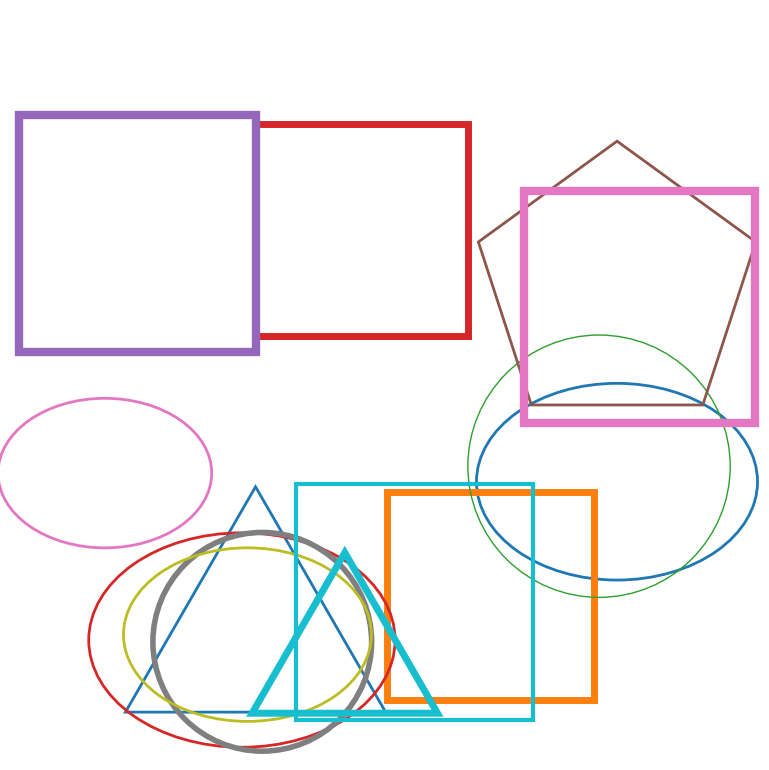[{"shape": "oval", "thickness": 1, "radius": 0.91, "center": [0.801, 0.374]}, {"shape": "triangle", "thickness": 1, "radius": 0.98, "center": [0.332, 0.173]}, {"shape": "square", "thickness": 2.5, "radius": 0.67, "center": [0.637, 0.226]}, {"shape": "circle", "thickness": 0.5, "radius": 0.85, "center": [0.778, 0.395]}, {"shape": "oval", "thickness": 1, "radius": 0.99, "center": [0.314, 0.169]}, {"shape": "square", "thickness": 2.5, "radius": 0.69, "center": [0.47, 0.701]}, {"shape": "square", "thickness": 3, "radius": 0.77, "center": [0.178, 0.696]}, {"shape": "pentagon", "thickness": 1, "radius": 0.95, "center": [0.801, 0.627]}, {"shape": "oval", "thickness": 1, "radius": 0.69, "center": [0.136, 0.386]}, {"shape": "square", "thickness": 3, "radius": 0.75, "center": [0.831, 0.601]}, {"shape": "circle", "thickness": 2, "radius": 0.71, "center": [0.341, 0.166]}, {"shape": "oval", "thickness": 1, "radius": 0.81, "center": [0.321, 0.176]}, {"shape": "triangle", "thickness": 2.5, "radius": 0.7, "center": [0.448, 0.143]}, {"shape": "square", "thickness": 1.5, "radius": 0.77, "center": [0.538, 0.218]}]